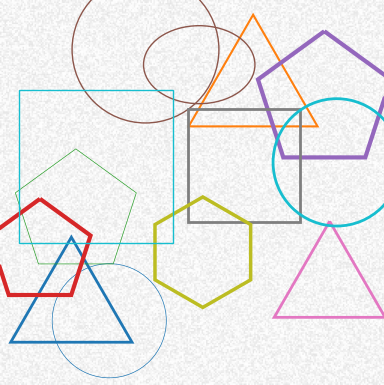[{"shape": "circle", "thickness": 0.5, "radius": 0.74, "center": [0.284, 0.167]}, {"shape": "triangle", "thickness": 2, "radius": 0.91, "center": [0.185, 0.202]}, {"shape": "triangle", "thickness": 1.5, "radius": 0.97, "center": [0.657, 0.768]}, {"shape": "pentagon", "thickness": 0.5, "radius": 0.83, "center": [0.197, 0.448]}, {"shape": "pentagon", "thickness": 3, "radius": 0.69, "center": [0.104, 0.345]}, {"shape": "pentagon", "thickness": 3, "radius": 0.91, "center": [0.842, 0.738]}, {"shape": "circle", "thickness": 1, "radius": 0.95, "center": [0.378, 0.871]}, {"shape": "oval", "thickness": 1, "radius": 0.72, "center": [0.517, 0.832]}, {"shape": "triangle", "thickness": 2, "radius": 0.83, "center": [0.856, 0.259]}, {"shape": "square", "thickness": 2, "radius": 0.73, "center": [0.634, 0.571]}, {"shape": "hexagon", "thickness": 2.5, "radius": 0.72, "center": [0.527, 0.345]}, {"shape": "square", "thickness": 1, "radius": 1.0, "center": [0.249, 0.567]}, {"shape": "circle", "thickness": 2, "radius": 0.83, "center": [0.875, 0.578]}]